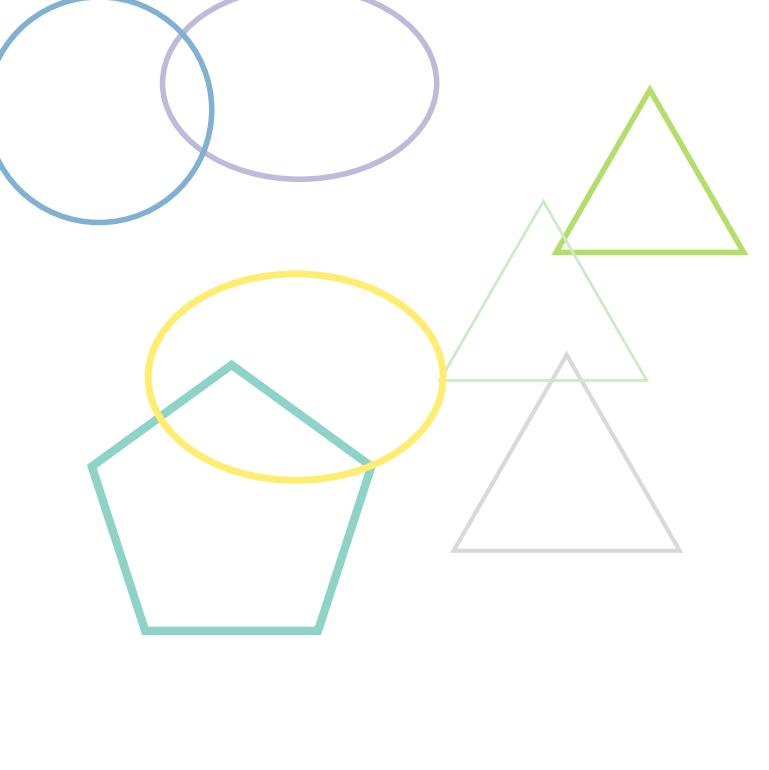[{"shape": "pentagon", "thickness": 3, "radius": 0.95, "center": [0.301, 0.335]}, {"shape": "oval", "thickness": 2, "radius": 0.89, "center": [0.389, 0.892]}, {"shape": "circle", "thickness": 2, "radius": 0.73, "center": [0.128, 0.858]}, {"shape": "triangle", "thickness": 2, "radius": 0.7, "center": [0.844, 0.743]}, {"shape": "triangle", "thickness": 1.5, "radius": 0.85, "center": [0.736, 0.37]}, {"shape": "triangle", "thickness": 1, "radius": 0.78, "center": [0.706, 0.583]}, {"shape": "oval", "thickness": 2.5, "radius": 0.96, "center": [0.384, 0.51]}]